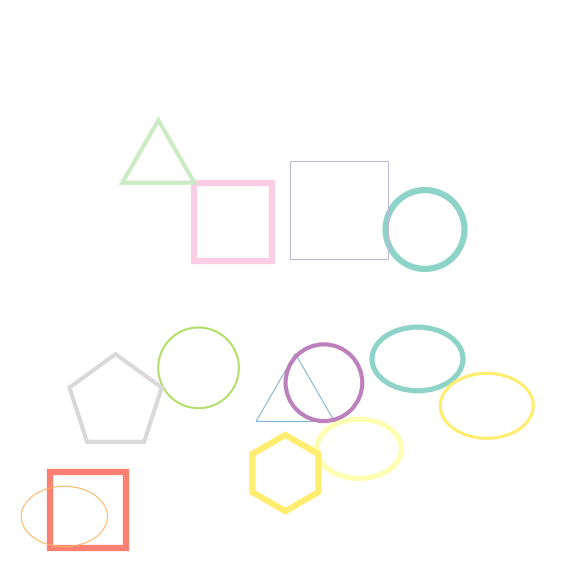[{"shape": "circle", "thickness": 3, "radius": 0.34, "center": [0.736, 0.602]}, {"shape": "oval", "thickness": 2.5, "radius": 0.39, "center": [0.723, 0.378]}, {"shape": "oval", "thickness": 2.5, "radius": 0.37, "center": [0.622, 0.222]}, {"shape": "square", "thickness": 0.5, "radius": 0.42, "center": [0.587, 0.635]}, {"shape": "square", "thickness": 3, "radius": 0.33, "center": [0.153, 0.117]}, {"shape": "triangle", "thickness": 0.5, "radius": 0.39, "center": [0.511, 0.309]}, {"shape": "oval", "thickness": 0.5, "radius": 0.37, "center": [0.111, 0.105]}, {"shape": "circle", "thickness": 1, "radius": 0.35, "center": [0.344, 0.362]}, {"shape": "square", "thickness": 3, "radius": 0.34, "center": [0.404, 0.614]}, {"shape": "pentagon", "thickness": 2, "radius": 0.42, "center": [0.2, 0.302]}, {"shape": "circle", "thickness": 2, "radius": 0.33, "center": [0.561, 0.336]}, {"shape": "triangle", "thickness": 2, "radius": 0.36, "center": [0.274, 0.719]}, {"shape": "hexagon", "thickness": 3, "radius": 0.33, "center": [0.494, 0.18]}, {"shape": "oval", "thickness": 1.5, "radius": 0.4, "center": [0.843, 0.296]}]